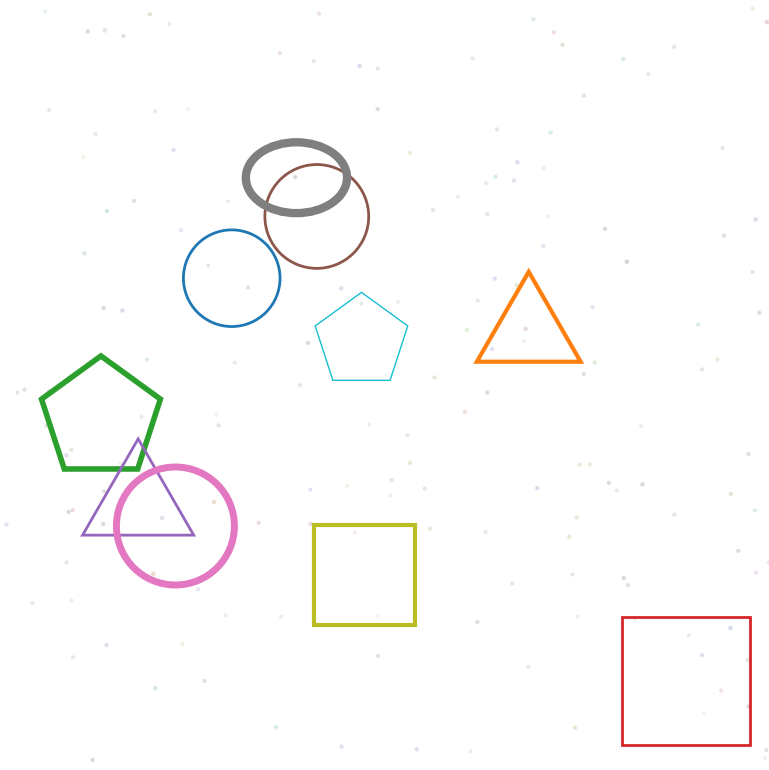[{"shape": "circle", "thickness": 1, "radius": 0.31, "center": [0.301, 0.639]}, {"shape": "triangle", "thickness": 1.5, "radius": 0.39, "center": [0.687, 0.569]}, {"shape": "pentagon", "thickness": 2, "radius": 0.41, "center": [0.131, 0.457]}, {"shape": "square", "thickness": 1, "radius": 0.42, "center": [0.891, 0.115]}, {"shape": "triangle", "thickness": 1, "radius": 0.42, "center": [0.179, 0.347]}, {"shape": "circle", "thickness": 1, "radius": 0.34, "center": [0.411, 0.719]}, {"shape": "circle", "thickness": 2.5, "radius": 0.38, "center": [0.228, 0.317]}, {"shape": "oval", "thickness": 3, "radius": 0.33, "center": [0.385, 0.769]}, {"shape": "square", "thickness": 1.5, "radius": 0.33, "center": [0.473, 0.254]}, {"shape": "pentagon", "thickness": 0.5, "radius": 0.32, "center": [0.469, 0.557]}]